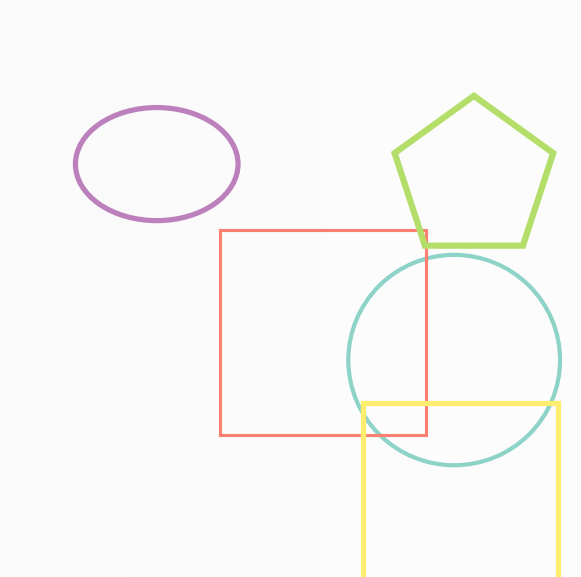[{"shape": "circle", "thickness": 2, "radius": 0.91, "center": [0.781, 0.376]}, {"shape": "square", "thickness": 1.5, "radius": 0.89, "center": [0.555, 0.423]}, {"shape": "pentagon", "thickness": 3, "radius": 0.72, "center": [0.815, 0.69]}, {"shape": "oval", "thickness": 2.5, "radius": 0.7, "center": [0.27, 0.715]}, {"shape": "square", "thickness": 2.5, "radius": 0.84, "center": [0.792, 0.134]}]